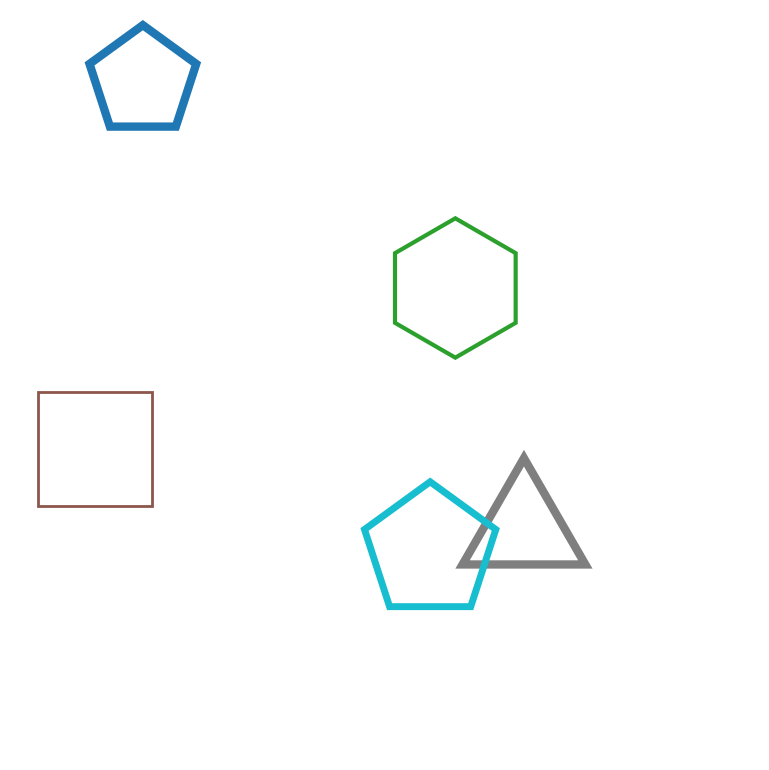[{"shape": "pentagon", "thickness": 3, "radius": 0.36, "center": [0.186, 0.895]}, {"shape": "hexagon", "thickness": 1.5, "radius": 0.45, "center": [0.591, 0.626]}, {"shape": "square", "thickness": 1, "radius": 0.37, "center": [0.123, 0.417]}, {"shape": "triangle", "thickness": 3, "radius": 0.46, "center": [0.68, 0.313]}, {"shape": "pentagon", "thickness": 2.5, "radius": 0.45, "center": [0.559, 0.285]}]